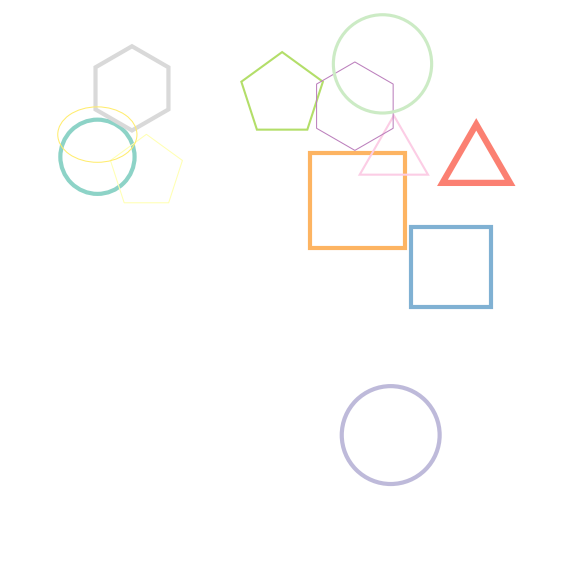[{"shape": "circle", "thickness": 2, "radius": 0.32, "center": [0.169, 0.728]}, {"shape": "pentagon", "thickness": 0.5, "radius": 0.33, "center": [0.254, 0.701]}, {"shape": "circle", "thickness": 2, "radius": 0.42, "center": [0.677, 0.246]}, {"shape": "triangle", "thickness": 3, "radius": 0.34, "center": [0.825, 0.716]}, {"shape": "square", "thickness": 2, "radius": 0.34, "center": [0.781, 0.537]}, {"shape": "square", "thickness": 2, "radius": 0.41, "center": [0.62, 0.652]}, {"shape": "pentagon", "thickness": 1, "radius": 0.37, "center": [0.489, 0.835]}, {"shape": "triangle", "thickness": 1, "radius": 0.34, "center": [0.682, 0.731]}, {"shape": "hexagon", "thickness": 2, "radius": 0.36, "center": [0.229, 0.846]}, {"shape": "hexagon", "thickness": 0.5, "radius": 0.38, "center": [0.614, 0.815]}, {"shape": "circle", "thickness": 1.5, "radius": 0.43, "center": [0.662, 0.889]}, {"shape": "oval", "thickness": 0.5, "radius": 0.34, "center": [0.169, 0.766]}]